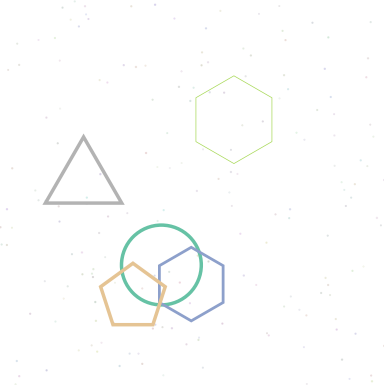[{"shape": "circle", "thickness": 2.5, "radius": 0.52, "center": [0.419, 0.312]}, {"shape": "hexagon", "thickness": 2, "radius": 0.48, "center": [0.497, 0.262]}, {"shape": "hexagon", "thickness": 0.5, "radius": 0.57, "center": [0.608, 0.689]}, {"shape": "pentagon", "thickness": 2.5, "radius": 0.44, "center": [0.345, 0.228]}, {"shape": "triangle", "thickness": 2.5, "radius": 0.57, "center": [0.217, 0.53]}]